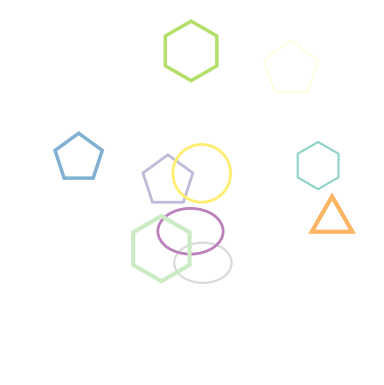[{"shape": "hexagon", "thickness": 1.5, "radius": 0.31, "center": [0.826, 0.57]}, {"shape": "pentagon", "thickness": 0.5, "radius": 0.37, "center": [0.756, 0.821]}, {"shape": "pentagon", "thickness": 2, "radius": 0.34, "center": [0.436, 0.53]}, {"shape": "pentagon", "thickness": 2.5, "radius": 0.32, "center": [0.204, 0.589]}, {"shape": "triangle", "thickness": 3, "radius": 0.3, "center": [0.863, 0.429]}, {"shape": "hexagon", "thickness": 2.5, "radius": 0.39, "center": [0.496, 0.868]}, {"shape": "oval", "thickness": 1.5, "radius": 0.37, "center": [0.527, 0.317]}, {"shape": "oval", "thickness": 2, "radius": 0.42, "center": [0.495, 0.399]}, {"shape": "hexagon", "thickness": 3, "radius": 0.42, "center": [0.419, 0.354]}, {"shape": "circle", "thickness": 2, "radius": 0.38, "center": [0.524, 0.55]}]